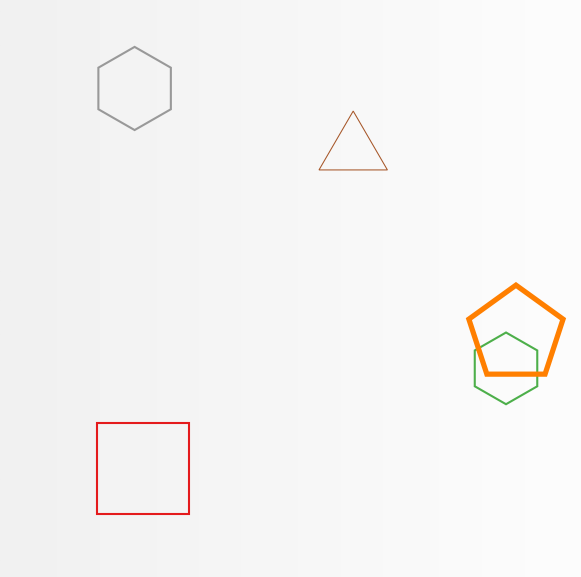[{"shape": "square", "thickness": 1, "radius": 0.4, "center": [0.247, 0.188]}, {"shape": "hexagon", "thickness": 1, "radius": 0.31, "center": [0.871, 0.361]}, {"shape": "pentagon", "thickness": 2.5, "radius": 0.43, "center": [0.888, 0.42]}, {"shape": "triangle", "thickness": 0.5, "radius": 0.34, "center": [0.608, 0.739]}, {"shape": "hexagon", "thickness": 1, "radius": 0.36, "center": [0.232, 0.846]}]